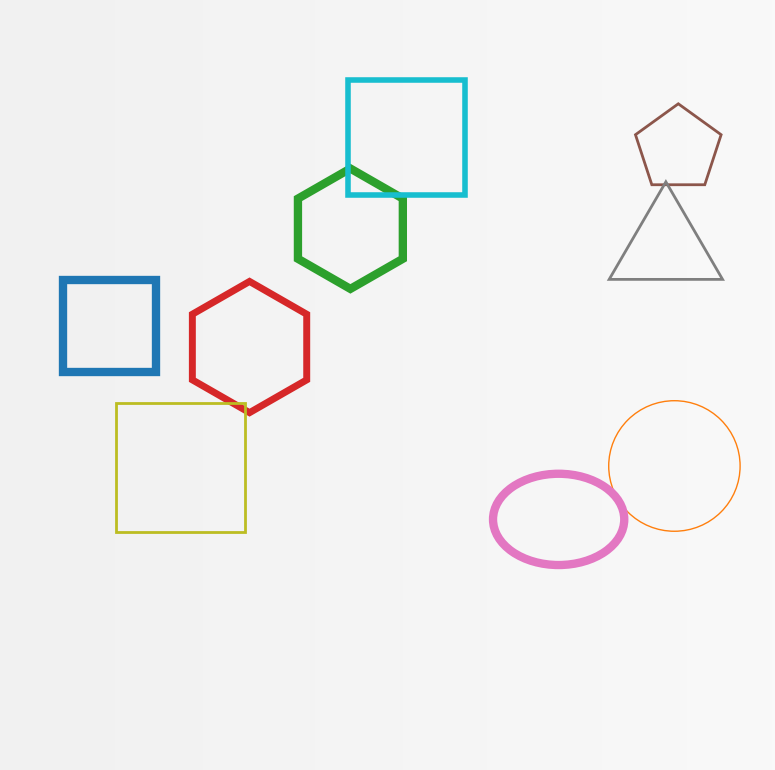[{"shape": "square", "thickness": 3, "radius": 0.3, "center": [0.141, 0.576]}, {"shape": "circle", "thickness": 0.5, "radius": 0.42, "center": [0.87, 0.395]}, {"shape": "hexagon", "thickness": 3, "radius": 0.39, "center": [0.452, 0.703]}, {"shape": "hexagon", "thickness": 2.5, "radius": 0.43, "center": [0.322, 0.549]}, {"shape": "pentagon", "thickness": 1, "radius": 0.29, "center": [0.875, 0.807]}, {"shape": "oval", "thickness": 3, "radius": 0.42, "center": [0.721, 0.325]}, {"shape": "triangle", "thickness": 1, "radius": 0.42, "center": [0.859, 0.679]}, {"shape": "square", "thickness": 1, "radius": 0.42, "center": [0.233, 0.393]}, {"shape": "square", "thickness": 2, "radius": 0.38, "center": [0.524, 0.822]}]